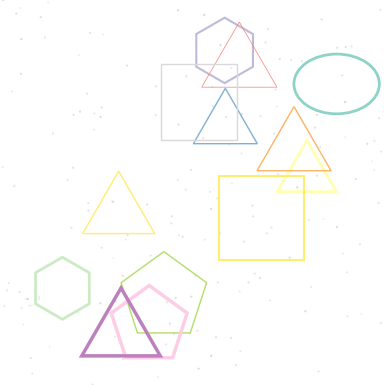[{"shape": "oval", "thickness": 2, "radius": 0.55, "center": [0.874, 0.782]}, {"shape": "triangle", "thickness": 2, "radius": 0.44, "center": [0.797, 0.547]}, {"shape": "hexagon", "thickness": 1.5, "radius": 0.42, "center": [0.583, 0.869]}, {"shape": "triangle", "thickness": 0.5, "radius": 0.56, "center": [0.622, 0.83]}, {"shape": "triangle", "thickness": 1, "radius": 0.48, "center": [0.585, 0.675]}, {"shape": "triangle", "thickness": 1, "radius": 0.55, "center": [0.764, 0.612]}, {"shape": "pentagon", "thickness": 1, "radius": 0.58, "center": [0.426, 0.23]}, {"shape": "pentagon", "thickness": 2.5, "radius": 0.52, "center": [0.388, 0.155]}, {"shape": "square", "thickness": 1, "radius": 0.49, "center": [0.518, 0.734]}, {"shape": "triangle", "thickness": 2.5, "radius": 0.59, "center": [0.314, 0.134]}, {"shape": "hexagon", "thickness": 2, "radius": 0.4, "center": [0.162, 0.251]}, {"shape": "square", "thickness": 1.5, "radius": 0.55, "center": [0.679, 0.434]}, {"shape": "triangle", "thickness": 1, "radius": 0.54, "center": [0.308, 0.447]}]